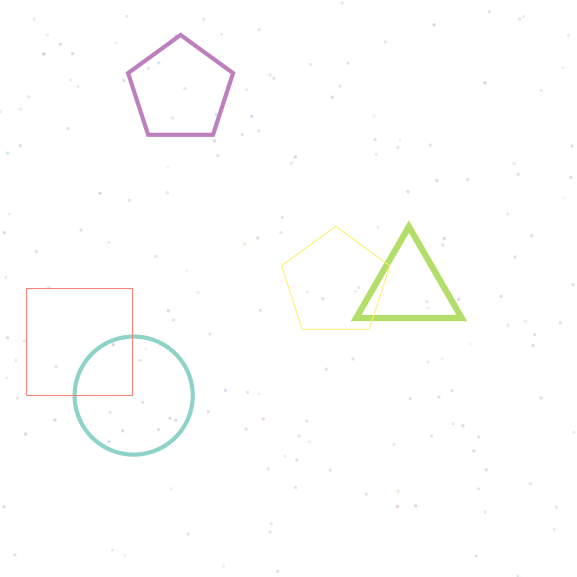[{"shape": "circle", "thickness": 2, "radius": 0.51, "center": [0.232, 0.314]}, {"shape": "square", "thickness": 0.5, "radius": 0.46, "center": [0.137, 0.408]}, {"shape": "triangle", "thickness": 3, "radius": 0.53, "center": [0.708, 0.501]}, {"shape": "pentagon", "thickness": 2, "radius": 0.48, "center": [0.313, 0.843]}, {"shape": "pentagon", "thickness": 0.5, "radius": 0.49, "center": [0.581, 0.508]}]